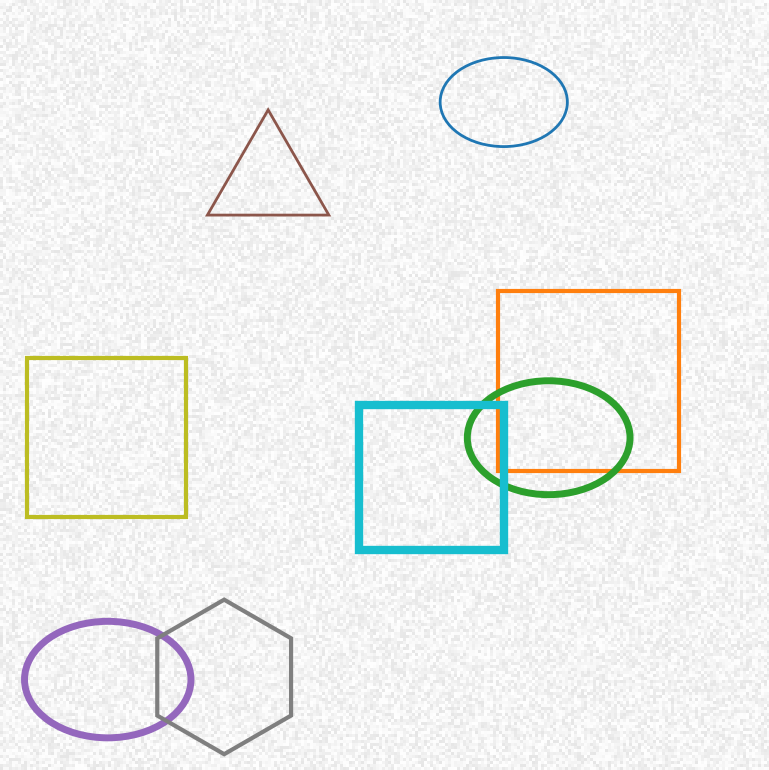[{"shape": "oval", "thickness": 1, "radius": 0.41, "center": [0.654, 0.867]}, {"shape": "square", "thickness": 1.5, "radius": 0.59, "center": [0.764, 0.505]}, {"shape": "oval", "thickness": 2.5, "radius": 0.53, "center": [0.713, 0.432]}, {"shape": "oval", "thickness": 2.5, "radius": 0.54, "center": [0.14, 0.117]}, {"shape": "triangle", "thickness": 1, "radius": 0.46, "center": [0.348, 0.766]}, {"shape": "hexagon", "thickness": 1.5, "radius": 0.5, "center": [0.291, 0.121]}, {"shape": "square", "thickness": 1.5, "radius": 0.52, "center": [0.139, 0.432]}, {"shape": "square", "thickness": 3, "radius": 0.47, "center": [0.561, 0.379]}]